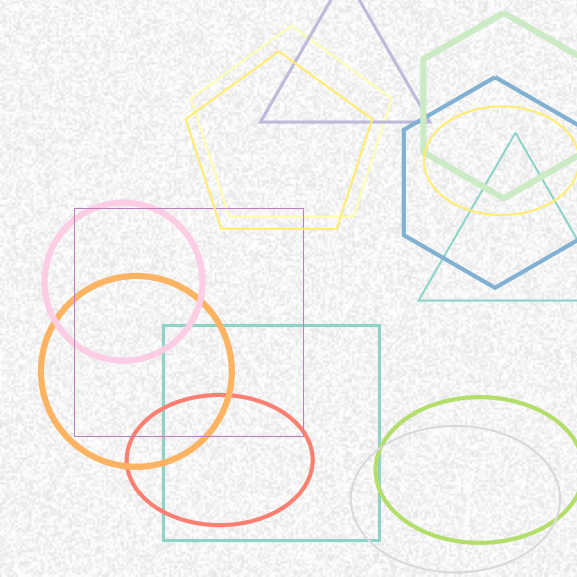[{"shape": "square", "thickness": 1.5, "radius": 0.93, "center": [0.469, 0.25]}, {"shape": "triangle", "thickness": 1, "radius": 0.97, "center": [0.893, 0.576]}, {"shape": "pentagon", "thickness": 1, "radius": 0.91, "center": [0.505, 0.772]}, {"shape": "triangle", "thickness": 1.5, "radius": 0.85, "center": [0.598, 0.872]}, {"shape": "oval", "thickness": 2, "radius": 0.81, "center": [0.38, 0.203]}, {"shape": "hexagon", "thickness": 2, "radius": 0.91, "center": [0.857, 0.683]}, {"shape": "circle", "thickness": 3, "radius": 0.83, "center": [0.236, 0.356]}, {"shape": "oval", "thickness": 2, "radius": 0.9, "center": [0.831, 0.185]}, {"shape": "circle", "thickness": 3, "radius": 0.68, "center": [0.214, 0.511]}, {"shape": "oval", "thickness": 1, "radius": 0.91, "center": [0.789, 0.135]}, {"shape": "square", "thickness": 0.5, "radius": 0.99, "center": [0.327, 0.442]}, {"shape": "hexagon", "thickness": 3, "radius": 0.8, "center": [0.872, 0.816]}, {"shape": "oval", "thickness": 1, "radius": 0.67, "center": [0.869, 0.721]}, {"shape": "pentagon", "thickness": 1, "radius": 0.85, "center": [0.483, 0.74]}]